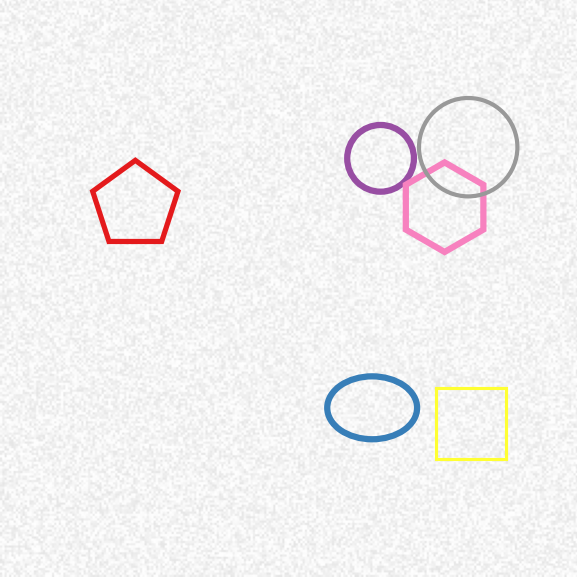[{"shape": "pentagon", "thickness": 2.5, "radius": 0.39, "center": [0.234, 0.644]}, {"shape": "oval", "thickness": 3, "radius": 0.39, "center": [0.644, 0.293]}, {"shape": "circle", "thickness": 3, "radius": 0.29, "center": [0.659, 0.725]}, {"shape": "square", "thickness": 1.5, "radius": 0.31, "center": [0.816, 0.266]}, {"shape": "hexagon", "thickness": 3, "radius": 0.39, "center": [0.77, 0.64]}, {"shape": "circle", "thickness": 2, "radius": 0.43, "center": [0.811, 0.744]}]